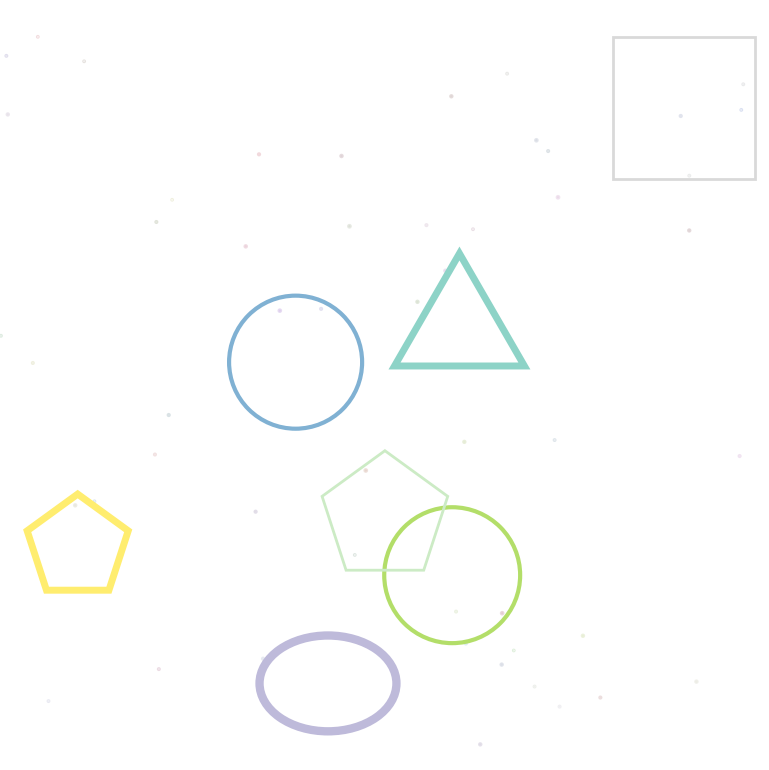[{"shape": "triangle", "thickness": 2.5, "radius": 0.49, "center": [0.597, 0.573]}, {"shape": "oval", "thickness": 3, "radius": 0.44, "center": [0.426, 0.112]}, {"shape": "circle", "thickness": 1.5, "radius": 0.43, "center": [0.384, 0.53]}, {"shape": "circle", "thickness": 1.5, "radius": 0.44, "center": [0.587, 0.253]}, {"shape": "square", "thickness": 1, "radius": 0.46, "center": [0.889, 0.859]}, {"shape": "pentagon", "thickness": 1, "radius": 0.43, "center": [0.5, 0.329]}, {"shape": "pentagon", "thickness": 2.5, "radius": 0.35, "center": [0.101, 0.289]}]